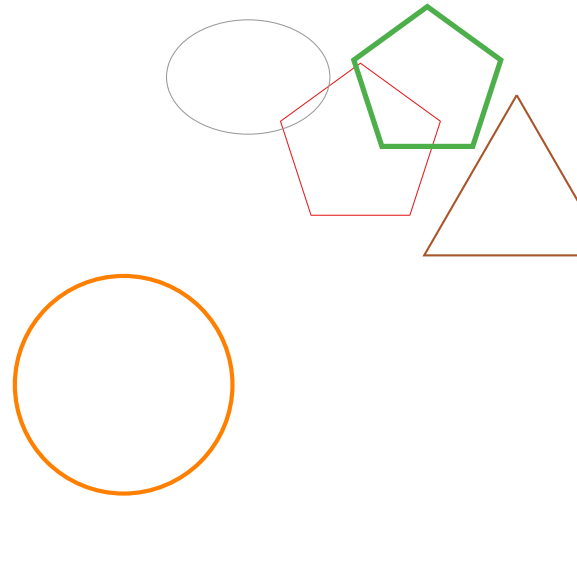[{"shape": "pentagon", "thickness": 0.5, "radius": 0.73, "center": [0.624, 0.744]}, {"shape": "pentagon", "thickness": 2.5, "radius": 0.67, "center": [0.74, 0.854]}, {"shape": "circle", "thickness": 2, "radius": 0.94, "center": [0.214, 0.333]}, {"shape": "triangle", "thickness": 1, "radius": 0.92, "center": [0.895, 0.649]}, {"shape": "oval", "thickness": 0.5, "radius": 0.71, "center": [0.43, 0.866]}]